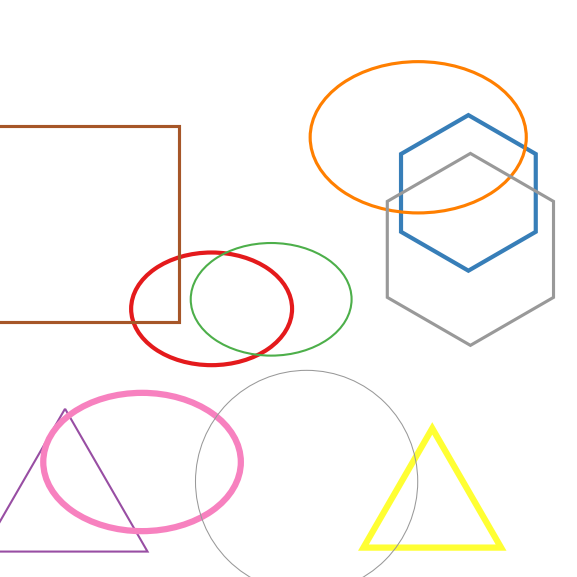[{"shape": "oval", "thickness": 2, "radius": 0.7, "center": [0.366, 0.464]}, {"shape": "hexagon", "thickness": 2, "radius": 0.67, "center": [0.811, 0.665]}, {"shape": "oval", "thickness": 1, "radius": 0.7, "center": [0.47, 0.481]}, {"shape": "triangle", "thickness": 1, "radius": 0.82, "center": [0.113, 0.126]}, {"shape": "oval", "thickness": 1.5, "radius": 0.94, "center": [0.724, 0.761]}, {"shape": "triangle", "thickness": 3, "radius": 0.69, "center": [0.749, 0.12]}, {"shape": "square", "thickness": 1.5, "radius": 0.85, "center": [0.14, 0.611]}, {"shape": "oval", "thickness": 3, "radius": 0.86, "center": [0.246, 0.199]}, {"shape": "hexagon", "thickness": 1.5, "radius": 0.83, "center": [0.815, 0.567]}, {"shape": "circle", "thickness": 0.5, "radius": 0.96, "center": [0.531, 0.165]}]